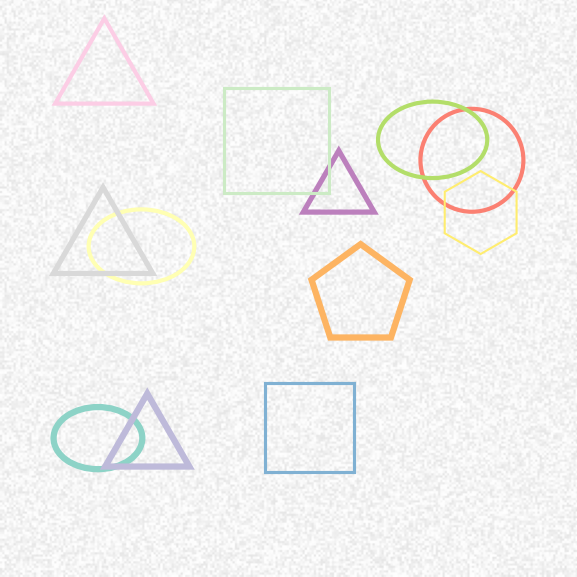[{"shape": "oval", "thickness": 3, "radius": 0.38, "center": [0.17, 0.241]}, {"shape": "oval", "thickness": 2, "radius": 0.46, "center": [0.245, 0.573]}, {"shape": "triangle", "thickness": 3, "radius": 0.42, "center": [0.255, 0.233]}, {"shape": "circle", "thickness": 2, "radius": 0.45, "center": [0.817, 0.722]}, {"shape": "square", "thickness": 1.5, "radius": 0.39, "center": [0.535, 0.258]}, {"shape": "pentagon", "thickness": 3, "radius": 0.45, "center": [0.624, 0.487]}, {"shape": "oval", "thickness": 2, "radius": 0.47, "center": [0.749, 0.757]}, {"shape": "triangle", "thickness": 2, "radius": 0.49, "center": [0.181, 0.869]}, {"shape": "triangle", "thickness": 2.5, "radius": 0.5, "center": [0.178, 0.575]}, {"shape": "triangle", "thickness": 2.5, "radius": 0.35, "center": [0.587, 0.667]}, {"shape": "square", "thickness": 1.5, "radius": 0.45, "center": [0.479, 0.756]}, {"shape": "hexagon", "thickness": 1, "radius": 0.36, "center": [0.832, 0.631]}]